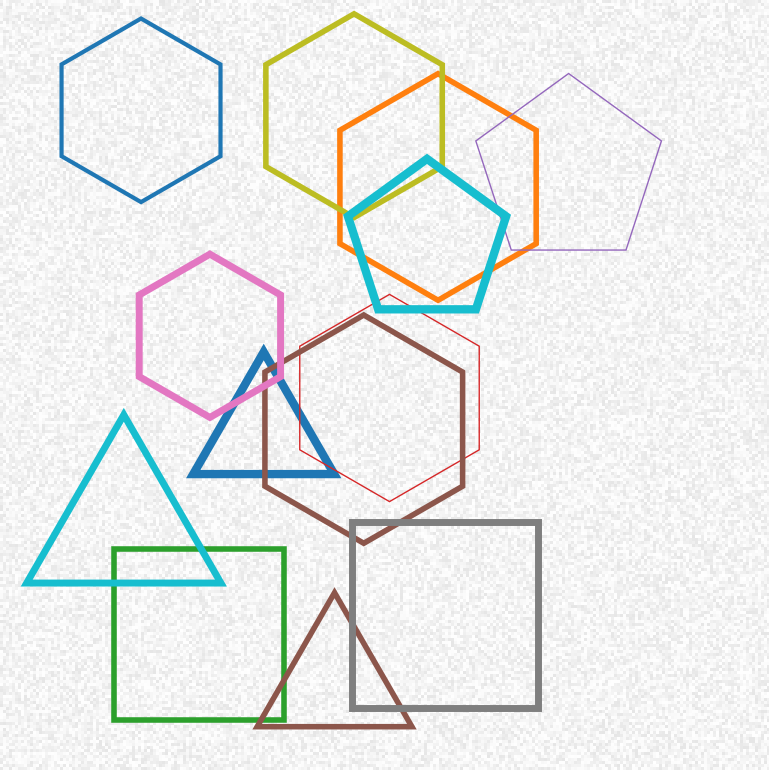[{"shape": "hexagon", "thickness": 1.5, "radius": 0.6, "center": [0.183, 0.857]}, {"shape": "triangle", "thickness": 3, "radius": 0.53, "center": [0.342, 0.437]}, {"shape": "hexagon", "thickness": 2, "radius": 0.74, "center": [0.569, 0.757]}, {"shape": "square", "thickness": 2, "radius": 0.55, "center": [0.258, 0.176]}, {"shape": "hexagon", "thickness": 0.5, "radius": 0.67, "center": [0.506, 0.483]}, {"shape": "pentagon", "thickness": 0.5, "radius": 0.63, "center": [0.738, 0.778]}, {"shape": "hexagon", "thickness": 2, "radius": 0.74, "center": [0.472, 0.443]}, {"shape": "triangle", "thickness": 2, "radius": 0.58, "center": [0.434, 0.114]}, {"shape": "hexagon", "thickness": 2.5, "radius": 0.53, "center": [0.273, 0.564]}, {"shape": "square", "thickness": 2.5, "radius": 0.61, "center": [0.578, 0.201]}, {"shape": "hexagon", "thickness": 2, "radius": 0.66, "center": [0.46, 0.85]}, {"shape": "triangle", "thickness": 2.5, "radius": 0.73, "center": [0.161, 0.316]}, {"shape": "pentagon", "thickness": 3, "radius": 0.54, "center": [0.555, 0.686]}]